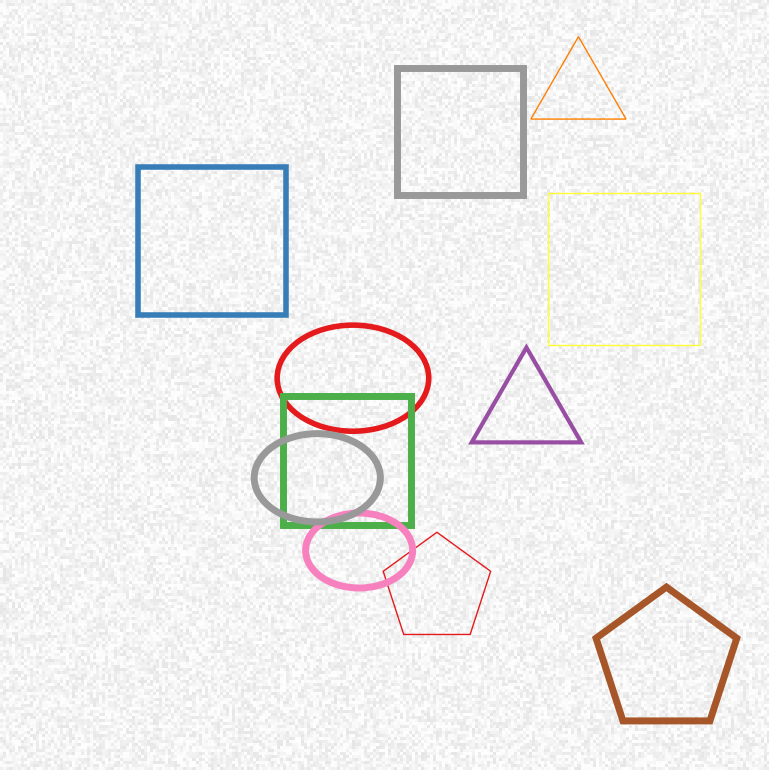[{"shape": "oval", "thickness": 2, "radius": 0.49, "center": [0.458, 0.509]}, {"shape": "pentagon", "thickness": 0.5, "radius": 0.37, "center": [0.567, 0.235]}, {"shape": "square", "thickness": 2, "radius": 0.48, "center": [0.275, 0.687]}, {"shape": "square", "thickness": 2.5, "radius": 0.42, "center": [0.451, 0.402]}, {"shape": "triangle", "thickness": 1.5, "radius": 0.41, "center": [0.684, 0.467]}, {"shape": "triangle", "thickness": 0.5, "radius": 0.36, "center": [0.751, 0.881]}, {"shape": "square", "thickness": 0.5, "radius": 0.49, "center": [0.811, 0.651]}, {"shape": "pentagon", "thickness": 2.5, "radius": 0.48, "center": [0.865, 0.141]}, {"shape": "oval", "thickness": 2.5, "radius": 0.35, "center": [0.466, 0.285]}, {"shape": "square", "thickness": 2.5, "radius": 0.41, "center": [0.597, 0.829]}, {"shape": "oval", "thickness": 2.5, "radius": 0.41, "center": [0.412, 0.379]}]